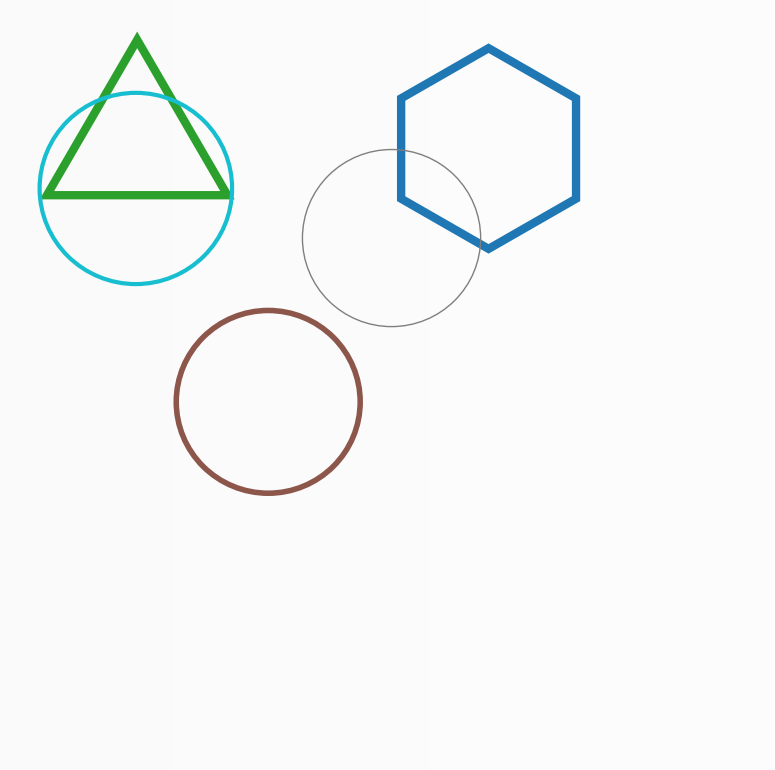[{"shape": "hexagon", "thickness": 3, "radius": 0.65, "center": [0.63, 0.807]}, {"shape": "triangle", "thickness": 3, "radius": 0.67, "center": [0.177, 0.814]}, {"shape": "circle", "thickness": 2, "radius": 0.59, "center": [0.346, 0.478]}, {"shape": "circle", "thickness": 0.5, "radius": 0.57, "center": [0.505, 0.691]}, {"shape": "circle", "thickness": 1.5, "radius": 0.62, "center": [0.175, 0.755]}]